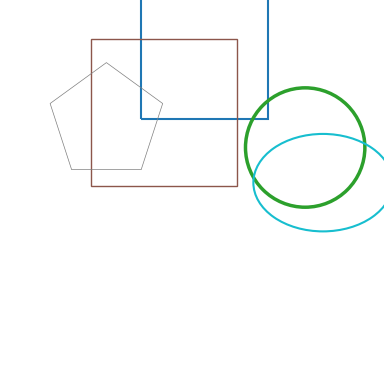[{"shape": "square", "thickness": 1.5, "radius": 0.83, "center": [0.532, 0.856]}, {"shape": "circle", "thickness": 2.5, "radius": 0.78, "center": [0.793, 0.617]}, {"shape": "square", "thickness": 1, "radius": 0.95, "center": [0.426, 0.708]}, {"shape": "pentagon", "thickness": 0.5, "radius": 0.77, "center": [0.276, 0.684]}, {"shape": "oval", "thickness": 1.5, "radius": 0.9, "center": [0.839, 0.526]}]